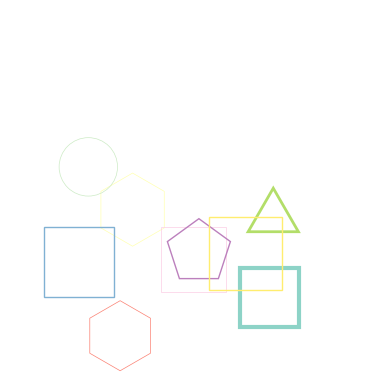[{"shape": "square", "thickness": 3, "radius": 0.38, "center": [0.7, 0.227]}, {"shape": "hexagon", "thickness": 0.5, "radius": 0.48, "center": [0.344, 0.455]}, {"shape": "hexagon", "thickness": 0.5, "radius": 0.45, "center": [0.312, 0.128]}, {"shape": "square", "thickness": 1, "radius": 0.45, "center": [0.205, 0.319]}, {"shape": "triangle", "thickness": 2, "radius": 0.38, "center": [0.71, 0.436]}, {"shape": "square", "thickness": 0.5, "radius": 0.42, "center": [0.502, 0.325]}, {"shape": "pentagon", "thickness": 1, "radius": 0.43, "center": [0.517, 0.346]}, {"shape": "circle", "thickness": 0.5, "radius": 0.38, "center": [0.229, 0.567]}, {"shape": "square", "thickness": 1, "radius": 0.47, "center": [0.638, 0.341]}]